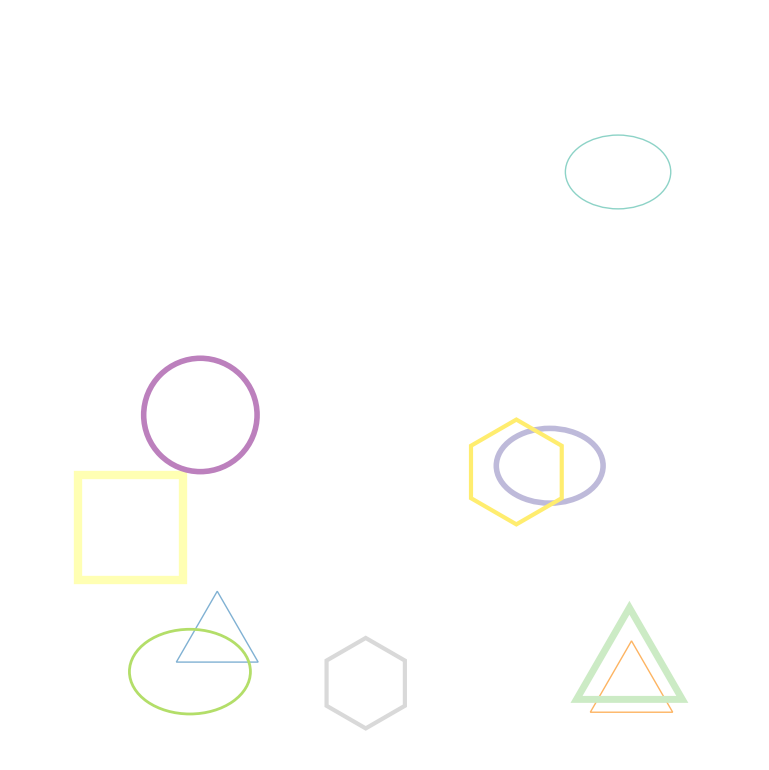[{"shape": "oval", "thickness": 0.5, "radius": 0.34, "center": [0.803, 0.777]}, {"shape": "square", "thickness": 3, "radius": 0.34, "center": [0.169, 0.314]}, {"shape": "oval", "thickness": 2, "radius": 0.35, "center": [0.714, 0.395]}, {"shape": "triangle", "thickness": 0.5, "radius": 0.31, "center": [0.282, 0.171]}, {"shape": "triangle", "thickness": 0.5, "radius": 0.31, "center": [0.82, 0.106]}, {"shape": "oval", "thickness": 1, "radius": 0.39, "center": [0.247, 0.128]}, {"shape": "hexagon", "thickness": 1.5, "radius": 0.29, "center": [0.475, 0.113]}, {"shape": "circle", "thickness": 2, "radius": 0.37, "center": [0.26, 0.461]}, {"shape": "triangle", "thickness": 2.5, "radius": 0.4, "center": [0.817, 0.131]}, {"shape": "hexagon", "thickness": 1.5, "radius": 0.34, "center": [0.671, 0.387]}]